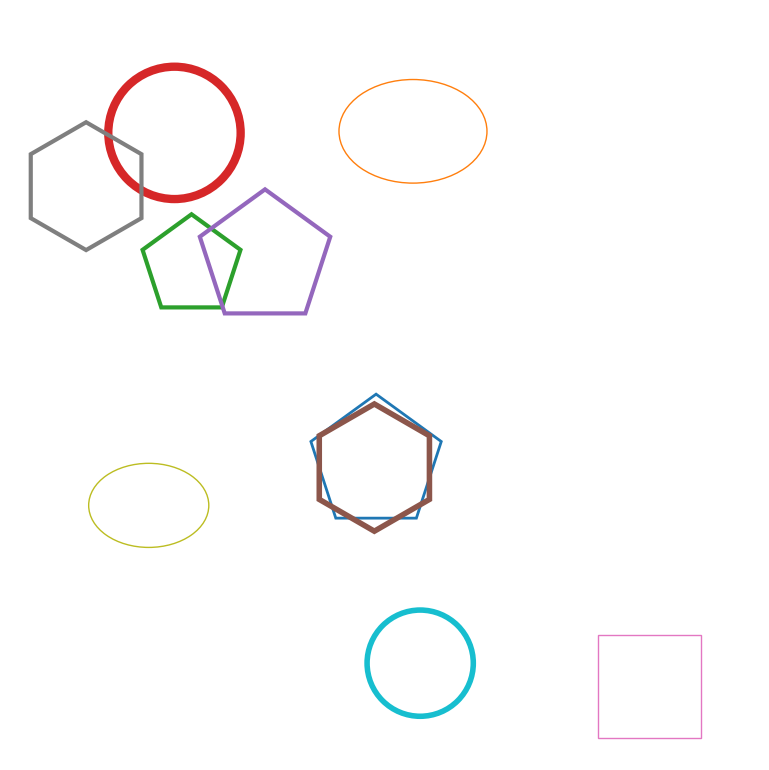[{"shape": "pentagon", "thickness": 1, "radius": 0.45, "center": [0.488, 0.399]}, {"shape": "oval", "thickness": 0.5, "radius": 0.48, "center": [0.536, 0.829]}, {"shape": "pentagon", "thickness": 1.5, "radius": 0.33, "center": [0.249, 0.655]}, {"shape": "circle", "thickness": 3, "radius": 0.43, "center": [0.227, 0.827]}, {"shape": "pentagon", "thickness": 1.5, "radius": 0.45, "center": [0.344, 0.665]}, {"shape": "hexagon", "thickness": 2, "radius": 0.41, "center": [0.486, 0.393]}, {"shape": "square", "thickness": 0.5, "radius": 0.33, "center": [0.844, 0.109]}, {"shape": "hexagon", "thickness": 1.5, "radius": 0.42, "center": [0.112, 0.758]}, {"shape": "oval", "thickness": 0.5, "radius": 0.39, "center": [0.193, 0.344]}, {"shape": "circle", "thickness": 2, "radius": 0.34, "center": [0.546, 0.139]}]